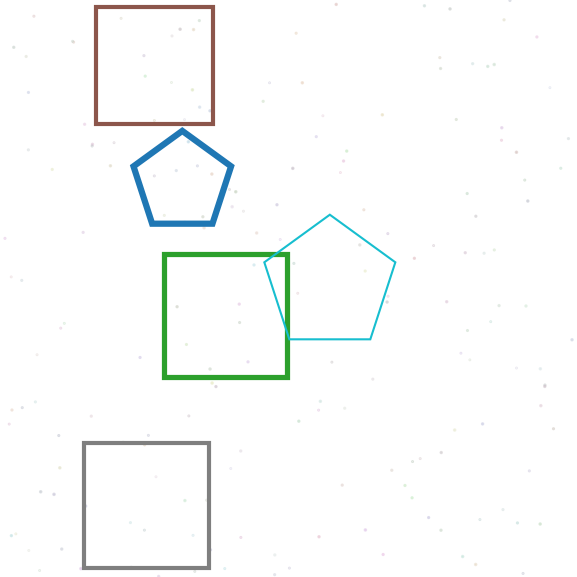[{"shape": "pentagon", "thickness": 3, "radius": 0.44, "center": [0.316, 0.684]}, {"shape": "square", "thickness": 2.5, "radius": 0.53, "center": [0.391, 0.452]}, {"shape": "square", "thickness": 2, "radius": 0.51, "center": [0.267, 0.885]}, {"shape": "square", "thickness": 2, "radius": 0.54, "center": [0.254, 0.124]}, {"shape": "pentagon", "thickness": 1, "radius": 0.6, "center": [0.571, 0.508]}]